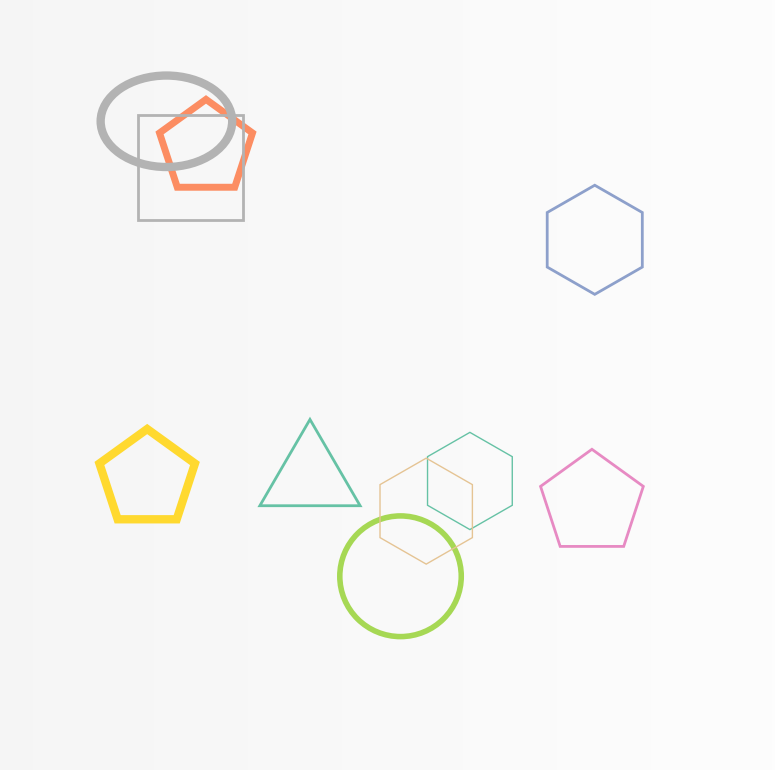[{"shape": "hexagon", "thickness": 0.5, "radius": 0.32, "center": [0.606, 0.375]}, {"shape": "triangle", "thickness": 1, "radius": 0.37, "center": [0.4, 0.381]}, {"shape": "pentagon", "thickness": 2.5, "radius": 0.32, "center": [0.266, 0.808]}, {"shape": "hexagon", "thickness": 1, "radius": 0.35, "center": [0.767, 0.689]}, {"shape": "pentagon", "thickness": 1, "radius": 0.35, "center": [0.764, 0.347]}, {"shape": "circle", "thickness": 2, "radius": 0.39, "center": [0.517, 0.252]}, {"shape": "pentagon", "thickness": 3, "radius": 0.32, "center": [0.19, 0.378]}, {"shape": "hexagon", "thickness": 0.5, "radius": 0.34, "center": [0.55, 0.336]}, {"shape": "square", "thickness": 1, "radius": 0.34, "center": [0.246, 0.783]}, {"shape": "oval", "thickness": 3, "radius": 0.42, "center": [0.215, 0.843]}]